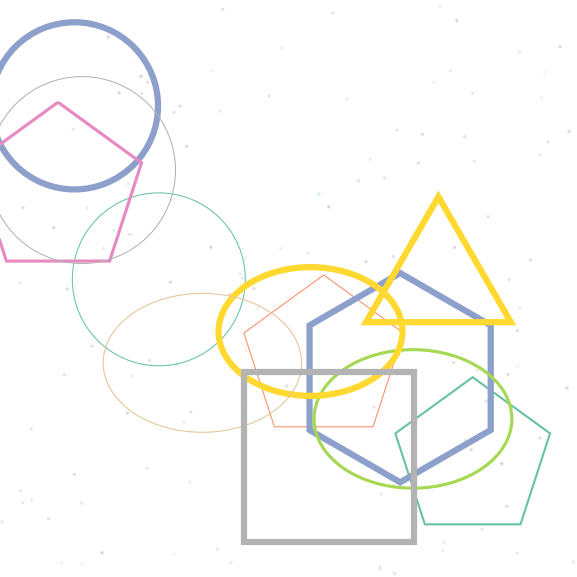[{"shape": "pentagon", "thickness": 1, "radius": 0.7, "center": [0.819, 0.205]}, {"shape": "circle", "thickness": 0.5, "radius": 0.75, "center": [0.275, 0.515]}, {"shape": "pentagon", "thickness": 0.5, "radius": 0.73, "center": [0.56, 0.378]}, {"shape": "hexagon", "thickness": 3, "radius": 0.91, "center": [0.693, 0.345]}, {"shape": "circle", "thickness": 3, "radius": 0.72, "center": [0.129, 0.816]}, {"shape": "pentagon", "thickness": 1.5, "radius": 0.76, "center": [0.1, 0.67]}, {"shape": "oval", "thickness": 1.5, "radius": 0.86, "center": [0.715, 0.274]}, {"shape": "triangle", "thickness": 3, "radius": 0.72, "center": [0.759, 0.514]}, {"shape": "oval", "thickness": 3, "radius": 0.8, "center": [0.538, 0.425]}, {"shape": "oval", "thickness": 0.5, "radius": 0.86, "center": [0.35, 0.371]}, {"shape": "square", "thickness": 3, "radius": 0.74, "center": [0.57, 0.208]}, {"shape": "circle", "thickness": 0.5, "radius": 0.81, "center": [0.142, 0.705]}]